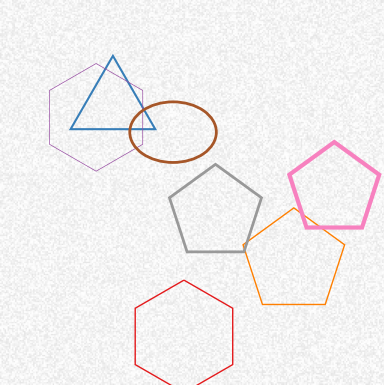[{"shape": "hexagon", "thickness": 1, "radius": 0.73, "center": [0.478, 0.126]}, {"shape": "triangle", "thickness": 1.5, "radius": 0.63, "center": [0.293, 0.728]}, {"shape": "hexagon", "thickness": 0.5, "radius": 0.7, "center": [0.25, 0.695]}, {"shape": "pentagon", "thickness": 1, "radius": 0.69, "center": [0.763, 0.321]}, {"shape": "oval", "thickness": 2, "radius": 0.56, "center": [0.449, 0.657]}, {"shape": "pentagon", "thickness": 3, "radius": 0.61, "center": [0.868, 0.508]}, {"shape": "pentagon", "thickness": 2, "radius": 0.63, "center": [0.56, 0.447]}]